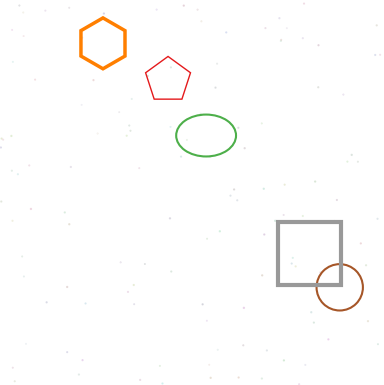[{"shape": "pentagon", "thickness": 1, "radius": 0.31, "center": [0.436, 0.792]}, {"shape": "oval", "thickness": 1.5, "radius": 0.39, "center": [0.535, 0.648]}, {"shape": "hexagon", "thickness": 2.5, "radius": 0.33, "center": [0.267, 0.887]}, {"shape": "circle", "thickness": 1.5, "radius": 0.3, "center": [0.882, 0.254]}, {"shape": "square", "thickness": 3, "radius": 0.41, "center": [0.804, 0.341]}]